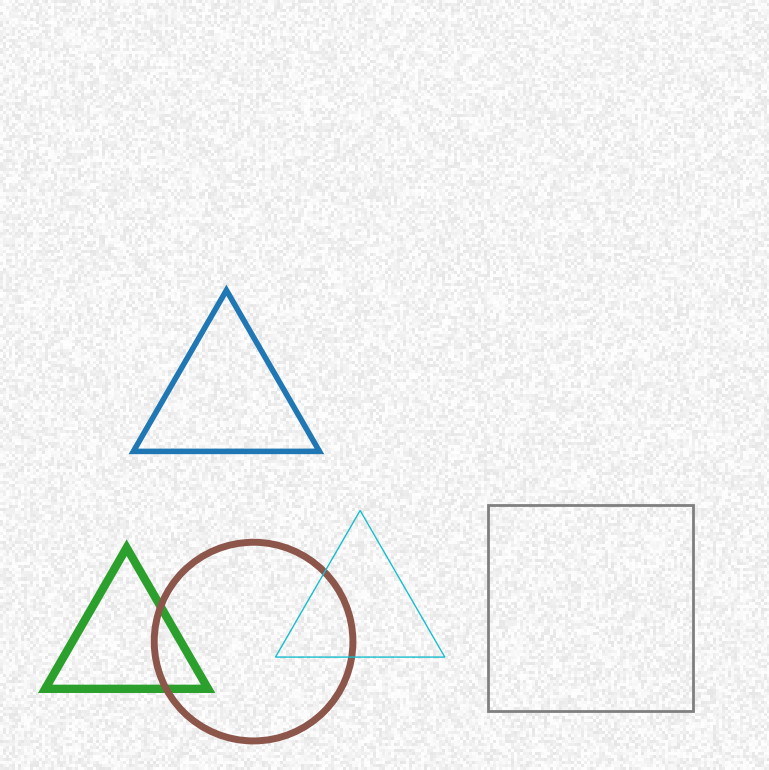[{"shape": "triangle", "thickness": 2, "radius": 0.7, "center": [0.294, 0.484]}, {"shape": "triangle", "thickness": 3, "radius": 0.61, "center": [0.164, 0.167]}, {"shape": "circle", "thickness": 2.5, "radius": 0.65, "center": [0.329, 0.167]}, {"shape": "square", "thickness": 1, "radius": 0.67, "center": [0.767, 0.211]}, {"shape": "triangle", "thickness": 0.5, "radius": 0.63, "center": [0.468, 0.21]}]